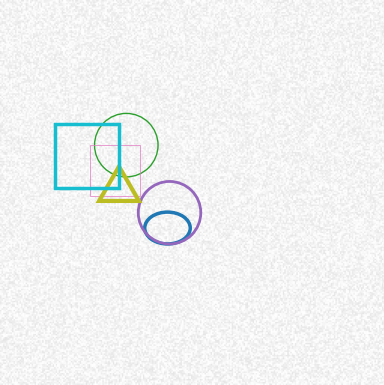[{"shape": "oval", "thickness": 2.5, "radius": 0.3, "center": [0.435, 0.408]}, {"shape": "circle", "thickness": 1, "radius": 0.41, "center": [0.328, 0.623]}, {"shape": "circle", "thickness": 2, "radius": 0.41, "center": [0.44, 0.447]}, {"shape": "square", "thickness": 0.5, "radius": 0.33, "center": [0.299, 0.557]}, {"shape": "triangle", "thickness": 3, "radius": 0.3, "center": [0.309, 0.508]}, {"shape": "square", "thickness": 2.5, "radius": 0.42, "center": [0.226, 0.596]}]